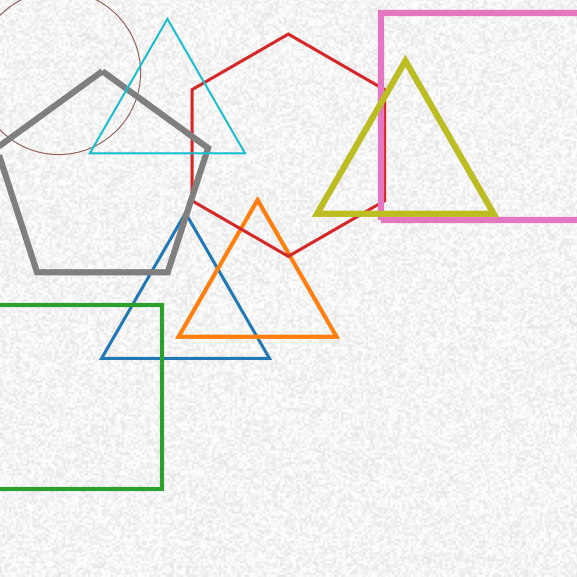[{"shape": "triangle", "thickness": 1.5, "radius": 0.84, "center": [0.321, 0.462]}, {"shape": "triangle", "thickness": 2, "radius": 0.79, "center": [0.446, 0.495]}, {"shape": "square", "thickness": 2, "radius": 0.8, "center": [0.122, 0.312]}, {"shape": "hexagon", "thickness": 1.5, "radius": 0.96, "center": [0.499, 0.748]}, {"shape": "circle", "thickness": 0.5, "radius": 0.71, "center": [0.102, 0.873]}, {"shape": "square", "thickness": 3, "radius": 0.9, "center": [0.84, 0.797]}, {"shape": "pentagon", "thickness": 3, "radius": 0.96, "center": [0.177, 0.683]}, {"shape": "triangle", "thickness": 3, "radius": 0.88, "center": [0.702, 0.717]}, {"shape": "triangle", "thickness": 1, "radius": 0.78, "center": [0.29, 0.811]}]